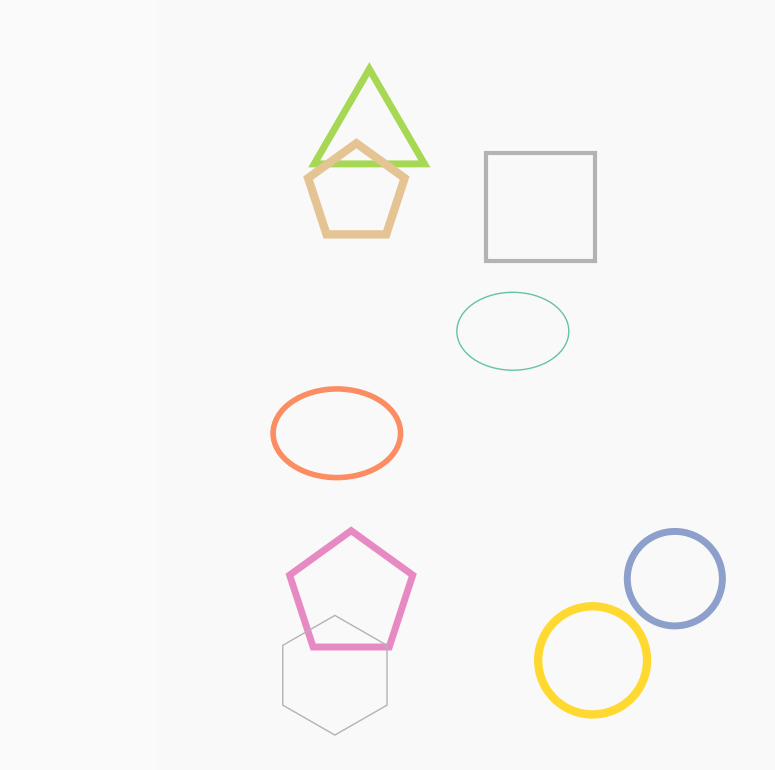[{"shape": "oval", "thickness": 0.5, "radius": 0.36, "center": [0.662, 0.57]}, {"shape": "oval", "thickness": 2, "radius": 0.41, "center": [0.435, 0.437]}, {"shape": "circle", "thickness": 2.5, "radius": 0.31, "center": [0.871, 0.248]}, {"shape": "pentagon", "thickness": 2.5, "radius": 0.42, "center": [0.453, 0.227]}, {"shape": "triangle", "thickness": 2.5, "radius": 0.41, "center": [0.477, 0.828]}, {"shape": "circle", "thickness": 3, "radius": 0.35, "center": [0.765, 0.142]}, {"shape": "pentagon", "thickness": 3, "radius": 0.33, "center": [0.46, 0.749]}, {"shape": "hexagon", "thickness": 0.5, "radius": 0.39, "center": [0.432, 0.123]}, {"shape": "square", "thickness": 1.5, "radius": 0.35, "center": [0.698, 0.731]}]